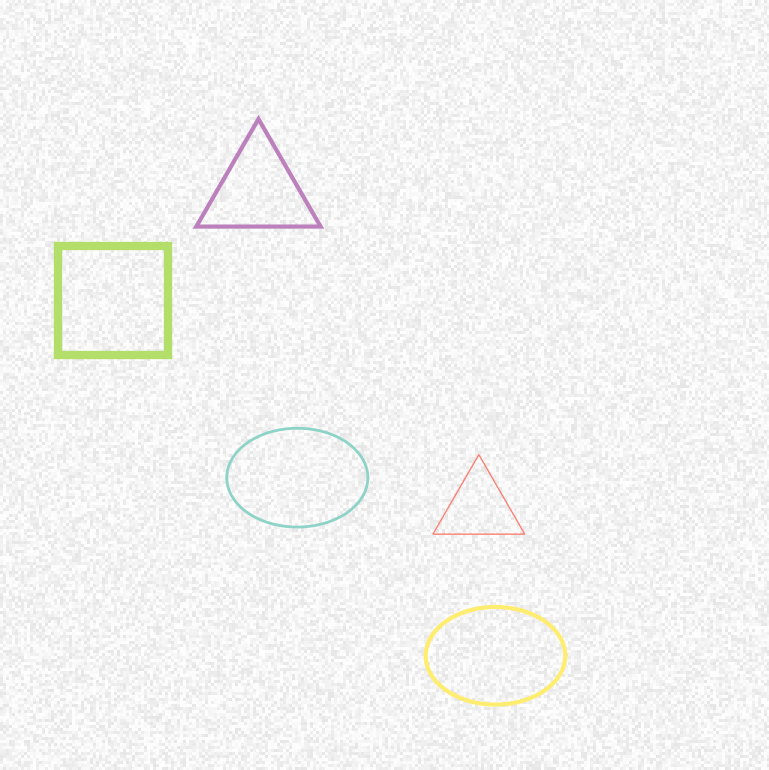[{"shape": "oval", "thickness": 1, "radius": 0.46, "center": [0.386, 0.38]}, {"shape": "triangle", "thickness": 0.5, "radius": 0.34, "center": [0.622, 0.341]}, {"shape": "square", "thickness": 3, "radius": 0.35, "center": [0.147, 0.61]}, {"shape": "triangle", "thickness": 1.5, "radius": 0.47, "center": [0.336, 0.752]}, {"shape": "oval", "thickness": 1.5, "radius": 0.45, "center": [0.643, 0.148]}]